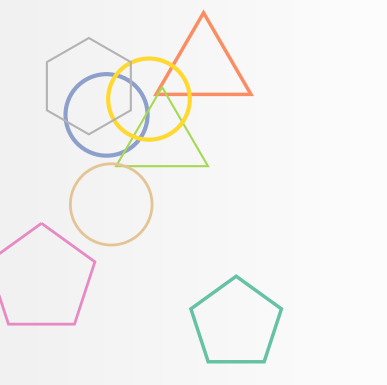[{"shape": "pentagon", "thickness": 2.5, "radius": 0.61, "center": [0.609, 0.16]}, {"shape": "triangle", "thickness": 2.5, "radius": 0.71, "center": [0.525, 0.826]}, {"shape": "circle", "thickness": 3, "radius": 0.53, "center": [0.275, 0.702]}, {"shape": "pentagon", "thickness": 2, "radius": 0.72, "center": [0.107, 0.275]}, {"shape": "triangle", "thickness": 1.5, "radius": 0.68, "center": [0.418, 0.637]}, {"shape": "circle", "thickness": 3, "radius": 0.53, "center": [0.384, 0.743]}, {"shape": "circle", "thickness": 2, "radius": 0.53, "center": [0.287, 0.469]}, {"shape": "hexagon", "thickness": 1.5, "radius": 0.63, "center": [0.229, 0.776]}]